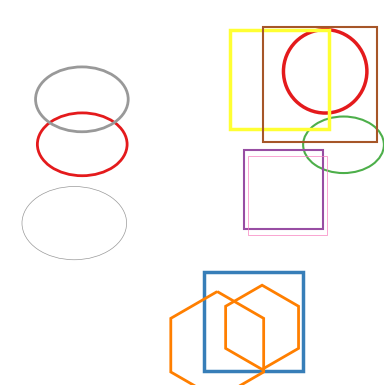[{"shape": "oval", "thickness": 2, "radius": 0.58, "center": [0.214, 0.625]}, {"shape": "circle", "thickness": 2.5, "radius": 0.54, "center": [0.845, 0.815]}, {"shape": "square", "thickness": 2.5, "radius": 0.64, "center": [0.658, 0.165]}, {"shape": "oval", "thickness": 1.5, "radius": 0.52, "center": [0.892, 0.624]}, {"shape": "square", "thickness": 1.5, "radius": 0.51, "center": [0.736, 0.507]}, {"shape": "hexagon", "thickness": 2, "radius": 0.55, "center": [0.681, 0.15]}, {"shape": "hexagon", "thickness": 2, "radius": 0.7, "center": [0.564, 0.103]}, {"shape": "square", "thickness": 2.5, "radius": 0.64, "center": [0.726, 0.793]}, {"shape": "square", "thickness": 1.5, "radius": 0.74, "center": [0.832, 0.78]}, {"shape": "square", "thickness": 0.5, "radius": 0.51, "center": [0.746, 0.493]}, {"shape": "oval", "thickness": 0.5, "radius": 0.68, "center": [0.193, 0.42]}, {"shape": "oval", "thickness": 2, "radius": 0.6, "center": [0.213, 0.742]}]